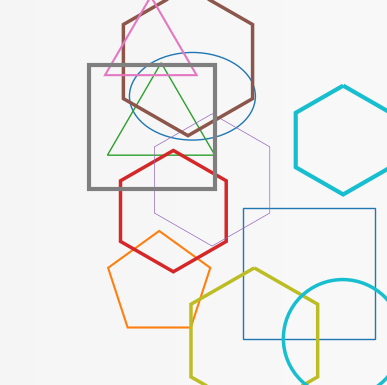[{"shape": "square", "thickness": 1, "radius": 0.85, "center": [0.797, 0.289]}, {"shape": "oval", "thickness": 1, "radius": 0.81, "center": [0.497, 0.75]}, {"shape": "pentagon", "thickness": 1.5, "radius": 0.69, "center": [0.411, 0.261]}, {"shape": "triangle", "thickness": 1, "radius": 0.8, "center": [0.416, 0.677]}, {"shape": "hexagon", "thickness": 2.5, "radius": 0.79, "center": [0.447, 0.452]}, {"shape": "hexagon", "thickness": 0.5, "radius": 0.86, "center": [0.547, 0.533]}, {"shape": "hexagon", "thickness": 2.5, "radius": 0.96, "center": [0.485, 0.84]}, {"shape": "triangle", "thickness": 1.5, "radius": 0.68, "center": [0.389, 0.873]}, {"shape": "square", "thickness": 3, "radius": 0.81, "center": [0.391, 0.67]}, {"shape": "hexagon", "thickness": 2.5, "radius": 0.94, "center": [0.656, 0.115]}, {"shape": "hexagon", "thickness": 3, "radius": 0.71, "center": [0.886, 0.636]}, {"shape": "circle", "thickness": 2.5, "radius": 0.77, "center": [0.884, 0.121]}]